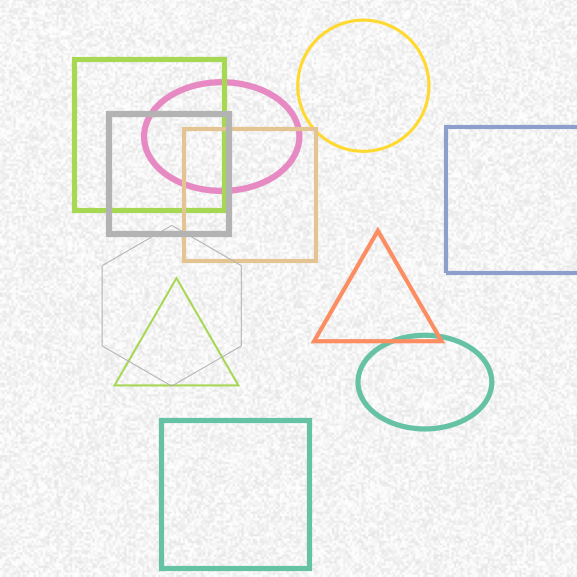[{"shape": "oval", "thickness": 2.5, "radius": 0.58, "center": [0.736, 0.337]}, {"shape": "square", "thickness": 2.5, "radius": 0.64, "center": [0.407, 0.144]}, {"shape": "triangle", "thickness": 2, "radius": 0.64, "center": [0.654, 0.472]}, {"shape": "square", "thickness": 2, "radius": 0.63, "center": [0.899, 0.652]}, {"shape": "oval", "thickness": 3, "radius": 0.67, "center": [0.384, 0.763]}, {"shape": "triangle", "thickness": 1, "radius": 0.62, "center": [0.306, 0.394]}, {"shape": "square", "thickness": 2.5, "radius": 0.65, "center": [0.258, 0.766]}, {"shape": "circle", "thickness": 1.5, "radius": 0.57, "center": [0.629, 0.851]}, {"shape": "square", "thickness": 2, "radius": 0.57, "center": [0.432, 0.662]}, {"shape": "hexagon", "thickness": 0.5, "radius": 0.7, "center": [0.297, 0.47]}, {"shape": "square", "thickness": 3, "radius": 0.52, "center": [0.292, 0.697]}]